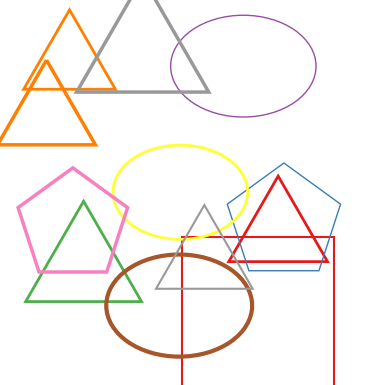[{"shape": "square", "thickness": 1.5, "radius": 0.98, "center": [0.67, 0.188]}, {"shape": "triangle", "thickness": 2, "radius": 0.74, "center": [0.723, 0.394]}, {"shape": "pentagon", "thickness": 1, "radius": 0.77, "center": [0.737, 0.422]}, {"shape": "triangle", "thickness": 2, "radius": 0.87, "center": [0.217, 0.304]}, {"shape": "oval", "thickness": 1, "radius": 0.94, "center": [0.632, 0.828]}, {"shape": "triangle", "thickness": 2.5, "radius": 0.73, "center": [0.121, 0.697]}, {"shape": "triangle", "thickness": 2, "radius": 0.69, "center": [0.181, 0.837]}, {"shape": "oval", "thickness": 2, "radius": 0.87, "center": [0.468, 0.501]}, {"shape": "oval", "thickness": 3, "radius": 0.95, "center": [0.465, 0.206]}, {"shape": "pentagon", "thickness": 2.5, "radius": 0.75, "center": [0.189, 0.414]}, {"shape": "triangle", "thickness": 1.5, "radius": 0.72, "center": [0.531, 0.322]}, {"shape": "triangle", "thickness": 2.5, "radius": 0.99, "center": [0.371, 0.86]}]